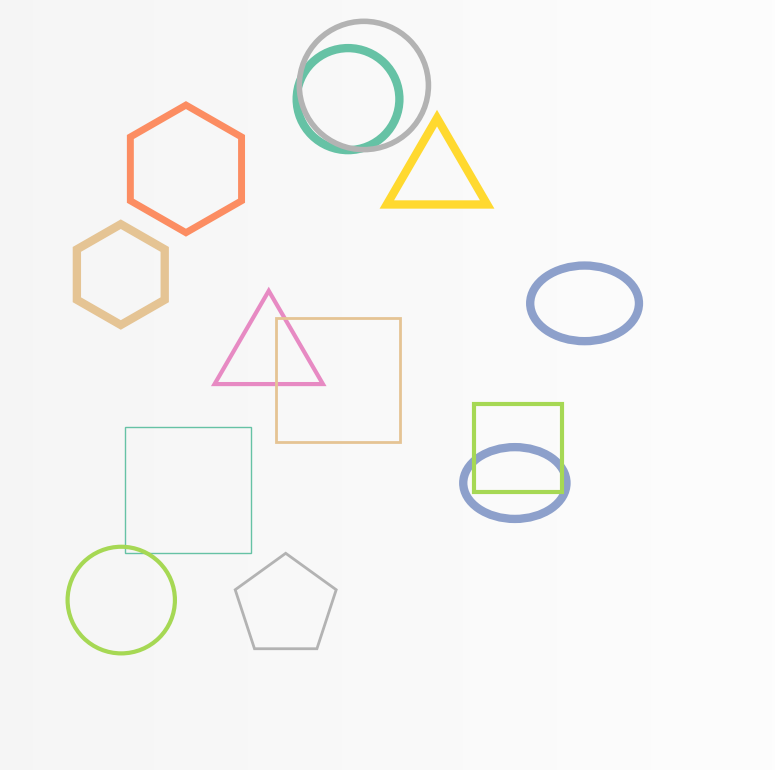[{"shape": "square", "thickness": 0.5, "radius": 0.41, "center": [0.242, 0.364]}, {"shape": "circle", "thickness": 3, "radius": 0.33, "center": [0.449, 0.871]}, {"shape": "hexagon", "thickness": 2.5, "radius": 0.41, "center": [0.24, 0.781]}, {"shape": "oval", "thickness": 3, "radius": 0.33, "center": [0.664, 0.373]}, {"shape": "oval", "thickness": 3, "radius": 0.35, "center": [0.754, 0.606]}, {"shape": "triangle", "thickness": 1.5, "radius": 0.4, "center": [0.347, 0.542]}, {"shape": "square", "thickness": 1.5, "radius": 0.29, "center": [0.668, 0.418]}, {"shape": "circle", "thickness": 1.5, "radius": 0.35, "center": [0.156, 0.221]}, {"shape": "triangle", "thickness": 3, "radius": 0.37, "center": [0.564, 0.772]}, {"shape": "hexagon", "thickness": 3, "radius": 0.33, "center": [0.156, 0.643]}, {"shape": "square", "thickness": 1, "radius": 0.4, "center": [0.436, 0.506]}, {"shape": "circle", "thickness": 2, "radius": 0.42, "center": [0.47, 0.889]}, {"shape": "pentagon", "thickness": 1, "radius": 0.34, "center": [0.369, 0.213]}]